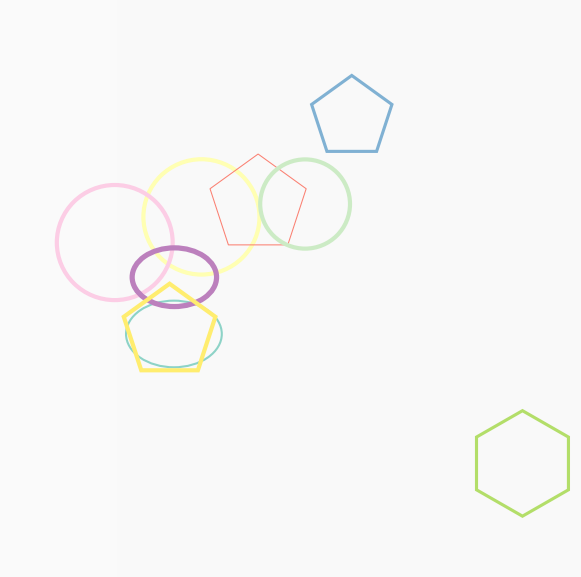[{"shape": "oval", "thickness": 1, "radius": 0.41, "center": [0.299, 0.421]}, {"shape": "circle", "thickness": 2, "radius": 0.5, "center": [0.347, 0.624]}, {"shape": "pentagon", "thickness": 0.5, "radius": 0.43, "center": [0.444, 0.645]}, {"shape": "pentagon", "thickness": 1.5, "radius": 0.36, "center": [0.605, 0.796]}, {"shape": "hexagon", "thickness": 1.5, "radius": 0.46, "center": [0.899, 0.197]}, {"shape": "circle", "thickness": 2, "radius": 0.5, "center": [0.197, 0.579]}, {"shape": "oval", "thickness": 2.5, "radius": 0.36, "center": [0.3, 0.519]}, {"shape": "circle", "thickness": 2, "radius": 0.39, "center": [0.525, 0.646]}, {"shape": "pentagon", "thickness": 2, "radius": 0.41, "center": [0.292, 0.425]}]